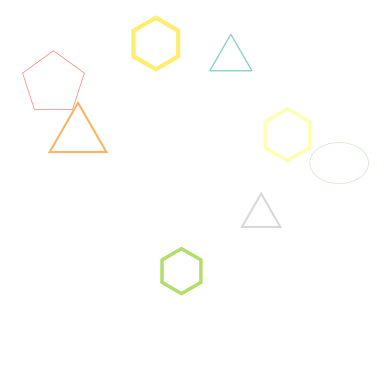[{"shape": "triangle", "thickness": 1, "radius": 0.32, "center": [0.6, 0.848]}, {"shape": "hexagon", "thickness": 2.5, "radius": 0.33, "center": [0.747, 0.65]}, {"shape": "pentagon", "thickness": 0.5, "radius": 0.42, "center": [0.139, 0.784]}, {"shape": "triangle", "thickness": 1.5, "radius": 0.43, "center": [0.203, 0.648]}, {"shape": "hexagon", "thickness": 2.5, "radius": 0.29, "center": [0.471, 0.296]}, {"shape": "triangle", "thickness": 1.5, "radius": 0.29, "center": [0.678, 0.439]}, {"shape": "oval", "thickness": 0.5, "radius": 0.38, "center": [0.881, 0.577]}, {"shape": "hexagon", "thickness": 3, "radius": 0.33, "center": [0.405, 0.887]}]